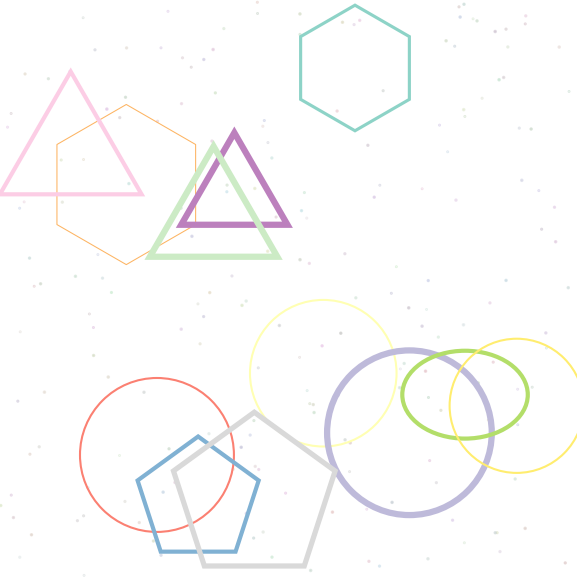[{"shape": "hexagon", "thickness": 1.5, "radius": 0.54, "center": [0.615, 0.881]}, {"shape": "circle", "thickness": 1, "radius": 0.63, "center": [0.56, 0.353]}, {"shape": "circle", "thickness": 3, "radius": 0.71, "center": [0.709, 0.25]}, {"shape": "circle", "thickness": 1, "radius": 0.67, "center": [0.272, 0.211]}, {"shape": "pentagon", "thickness": 2, "radius": 0.55, "center": [0.343, 0.133]}, {"shape": "hexagon", "thickness": 0.5, "radius": 0.69, "center": [0.219, 0.68]}, {"shape": "oval", "thickness": 2, "radius": 0.54, "center": [0.805, 0.316]}, {"shape": "triangle", "thickness": 2, "radius": 0.71, "center": [0.122, 0.733]}, {"shape": "pentagon", "thickness": 2.5, "radius": 0.74, "center": [0.44, 0.138]}, {"shape": "triangle", "thickness": 3, "radius": 0.53, "center": [0.406, 0.663]}, {"shape": "triangle", "thickness": 3, "radius": 0.64, "center": [0.37, 0.618]}, {"shape": "circle", "thickness": 1, "radius": 0.58, "center": [0.895, 0.296]}]